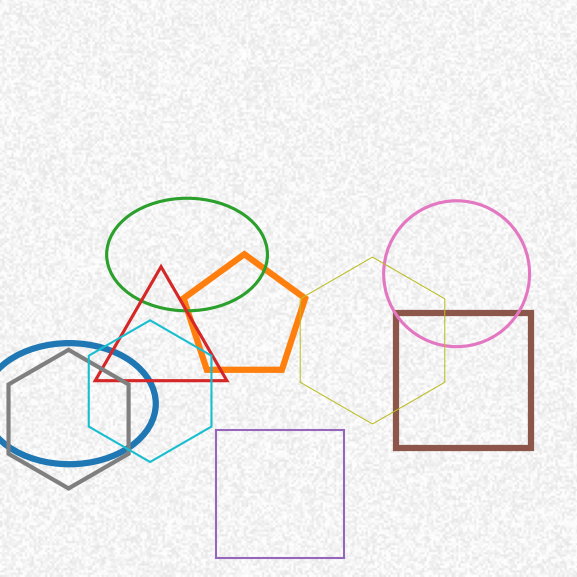[{"shape": "oval", "thickness": 3, "radius": 0.75, "center": [0.12, 0.3]}, {"shape": "pentagon", "thickness": 3, "radius": 0.55, "center": [0.423, 0.448]}, {"shape": "oval", "thickness": 1.5, "radius": 0.7, "center": [0.324, 0.558]}, {"shape": "triangle", "thickness": 1.5, "radius": 0.66, "center": [0.279, 0.406]}, {"shape": "square", "thickness": 1, "radius": 0.55, "center": [0.485, 0.145]}, {"shape": "square", "thickness": 3, "radius": 0.58, "center": [0.802, 0.34]}, {"shape": "circle", "thickness": 1.5, "radius": 0.63, "center": [0.791, 0.525]}, {"shape": "hexagon", "thickness": 2, "radius": 0.6, "center": [0.119, 0.273]}, {"shape": "hexagon", "thickness": 0.5, "radius": 0.72, "center": [0.645, 0.409]}, {"shape": "hexagon", "thickness": 1, "radius": 0.61, "center": [0.26, 0.322]}]